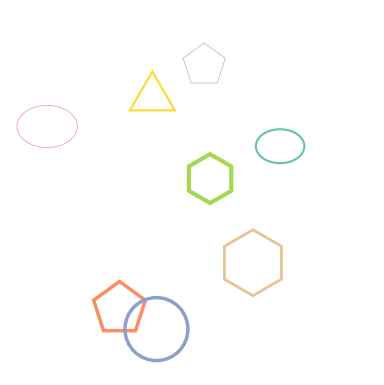[{"shape": "oval", "thickness": 1.5, "radius": 0.31, "center": [0.728, 0.62]}, {"shape": "pentagon", "thickness": 2.5, "radius": 0.35, "center": [0.31, 0.198]}, {"shape": "circle", "thickness": 2.5, "radius": 0.41, "center": [0.406, 0.145]}, {"shape": "oval", "thickness": 0.5, "radius": 0.39, "center": [0.122, 0.671]}, {"shape": "hexagon", "thickness": 3, "radius": 0.32, "center": [0.546, 0.536]}, {"shape": "triangle", "thickness": 1.5, "radius": 0.34, "center": [0.396, 0.747]}, {"shape": "hexagon", "thickness": 2, "radius": 0.43, "center": [0.657, 0.318]}, {"shape": "pentagon", "thickness": 0.5, "radius": 0.29, "center": [0.53, 0.831]}]